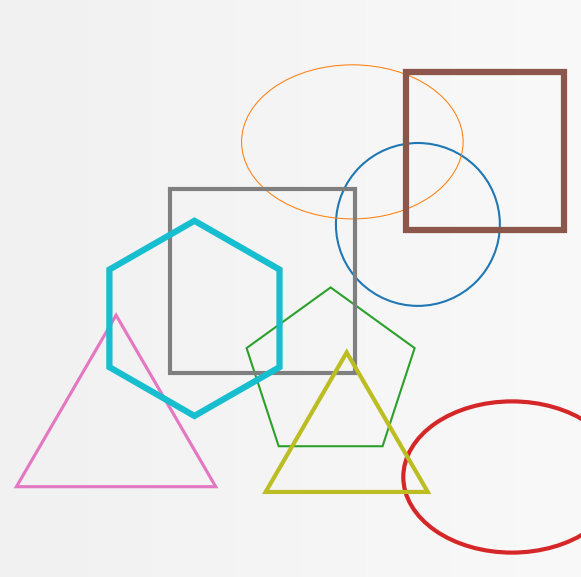[{"shape": "circle", "thickness": 1, "radius": 0.71, "center": [0.719, 0.61]}, {"shape": "oval", "thickness": 0.5, "radius": 0.95, "center": [0.606, 0.753]}, {"shape": "pentagon", "thickness": 1, "radius": 0.76, "center": [0.569, 0.349]}, {"shape": "oval", "thickness": 2, "radius": 0.94, "center": [0.881, 0.173]}, {"shape": "square", "thickness": 3, "radius": 0.68, "center": [0.835, 0.738]}, {"shape": "triangle", "thickness": 1.5, "radius": 0.99, "center": [0.2, 0.255]}, {"shape": "square", "thickness": 2, "radius": 0.8, "center": [0.452, 0.513]}, {"shape": "triangle", "thickness": 2, "radius": 0.81, "center": [0.596, 0.228]}, {"shape": "hexagon", "thickness": 3, "radius": 0.84, "center": [0.335, 0.448]}]